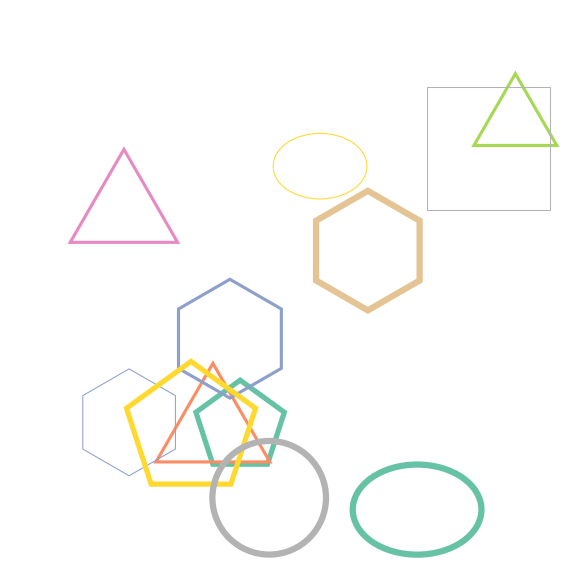[{"shape": "pentagon", "thickness": 2.5, "radius": 0.4, "center": [0.416, 0.26]}, {"shape": "oval", "thickness": 3, "radius": 0.56, "center": [0.722, 0.117]}, {"shape": "triangle", "thickness": 1.5, "radius": 0.57, "center": [0.369, 0.256]}, {"shape": "hexagon", "thickness": 1.5, "radius": 0.51, "center": [0.398, 0.413]}, {"shape": "hexagon", "thickness": 0.5, "radius": 0.46, "center": [0.224, 0.268]}, {"shape": "triangle", "thickness": 1.5, "radius": 0.54, "center": [0.215, 0.633]}, {"shape": "triangle", "thickness": 1.5, "radius": 0.41, "center": [0.892, 0.789]}, {"shape": "oval", "thickness": 0.5, "radius": 0.41, "center": [0.554, 0.711]}, {"shape": "pentagon", "thickness": 2.5, "radius": 0.59, "center": [0.331, 0.256]}, {"shape": "hexagon", "thickness": 3, "radius": 0.52, "center": [0.637, 0.565]}, {"shape": "circle", "thickness": 3, "radius": 0.49, "center": [0.466, 0.137]}, {"shape": "square", "thickness": 0.5, "radius": 0.53, "center": [0.846, 0.741]}]